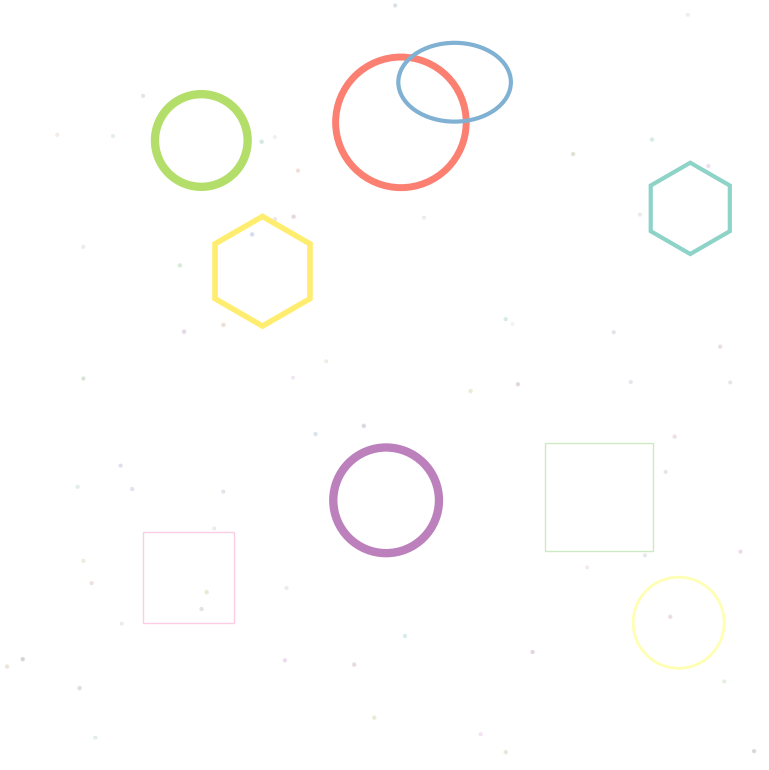[{"shape": "hexagon", "thickness": 1.5, "radius": 0.3, "center": [0.896, 0.729]}, {"shape": "circle", "thickness": 1, "radius": 0.3, "center": [0.881, 0.191]}, {"shape": "circle", "thickness": 2.5, "radius": 0.42, "center": [0.521, 0.841]}, {"shape": "oval", "thickness": 1.5, "radius": 0.37, "center": [0.59, 0.893]}, {"shape": "circle", "thickness": 3, "radius": 0.3, "center": [0.261, 0.818]}, {"shape": "square", "thickness": 0.5, "radius": 0.29, "center": [0.244, 0.25]}, {"shape": "circle", "thickness": 3, "radius": 0.34, "center": [0.501, 0.35]}, {"shape": "square", "thickness": 0.5, "radius": 0.35, "center": [0.777, 0.355]}, {"shape": "hexagon", "thickness": 2, "radius": 0.36, "center": [0.341, 0.648]}]